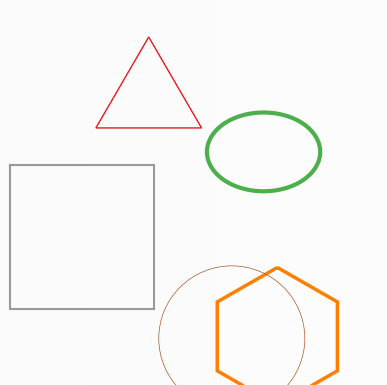[{"shape": "triangle", "thickness": 1, "radius": 0.79, "center": [0.384, 0.746]}, {"shape": "oval", "thickness": 3, "radius": 0.73, "center": [0.68, 0.605]}, {"shape": "hexagon", "thickness": 2.5, "radius": 0.9, "center": [0.716, 0.126]}, {"shape": "circle", "thickness": 0.5, "radius": 0.94, "center": [0.598, 0.121]}, {"shape": "square", "thickness": 1.5, "radius": 0.93, "center": [0.212, 0.385]}]